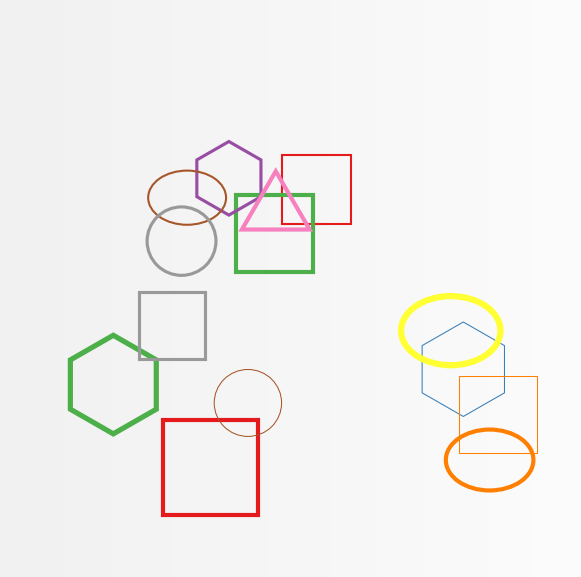[{"shape": "square", "thickness": 2, "radius": 0.41, "center": [0.362, 0.189]}, {"shape": "square", "thickness": 1, "radius": 0.3, "center": [0.544, 0.671]}, {"shape": "hexagon", "thickness": 0.5, "radius": 0.41, "center": [0.797, 0.36]}, {"shape": "square", "thickness": 2, "radius": 0.33, "center": [0.472, 0.595]}, {"shape": "hexagon", "thickness": 2.5, "radius": 0.43, "center": [0.195, 0.333]}, {"shape": "hexagon", "thickness": 1.5, "radius": 0.32, "center": [0.394, 0.69]}, {"shape": "square", "thickness": 0.5, "radius": 0.34, "center": [0.856, 0.281]}, {"shape": "oval", "thickness": 2, "radius": 0.38, "center": [0.842, 0.203]}, {"shape": "oval", "thickness": 3, "radius": 0.43, "center": [0.776, 0.427]}, {"shape": "circle", "thickness": 0.5, "radius": 0.29, "center": [0.426, 0.301]}, {"shape": "oval", "thickness": 1, "radius": 0.34, "center": [0.322, 0.657]}, {"shape": "triangle", "thickness": 2, "radius": 0.34, "center": [0.474, 0.635]}, {"shape": "square", "thickness": 1.5, "radius": 0.29, "center": [0.296, 0.435]}, {"shape": "circle", "thickness": 1.5, "radius": 0.3, "center": [0.312, 0.582]}]